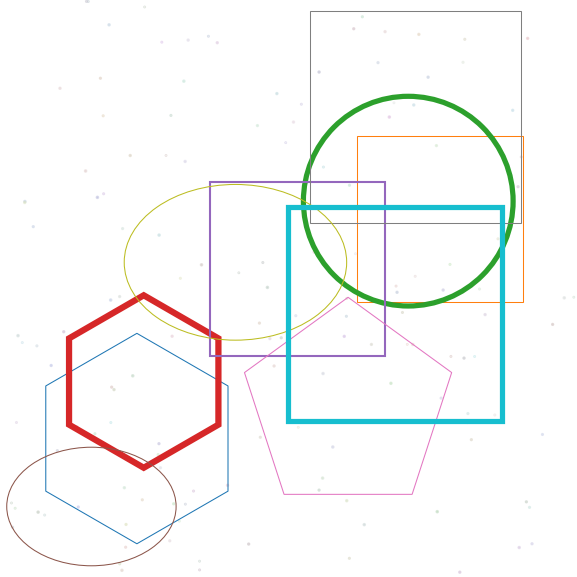[{"shape": "hexagon", "thickness": 0.5, "radius": 0.91, "center": [0.237, 0.24]}, {"shape": "square", "thickness": 0.5, "radius": 0.72, "center": [0.761, 0.62]}, {"shape": "circle", "thickness": 2.5, "radius": 0.91, "center": [0.707, 0.651]}, {"shape": "hexagon", "thickness": 3, "radius": 0.75, "center": [0.249, 0.338]}, {"shape": "square", "thickness": 1, "radius": 0.76, "center": [0.515, 0.534]}, {"shape": "oval", "thickness": 0.5, "radius": 0.73, "center": [0.158, 0.122]}, {"shape": "pentagon", "thickness": 0.5, "radius": 0.94, "center": [0.603, 0.296]}, {"shape": "square", "thickness": 0.5, "radius": 0.91, "center": [0.719, 0.797]}, {"shape": "oval", "thickness": 0.5, "radius": 0.96, "center": [0.408, 0.545]}, {"shape": "square", "thickness": 2.5, "radius": 0.92, "center": [0.684, 0.455]}]